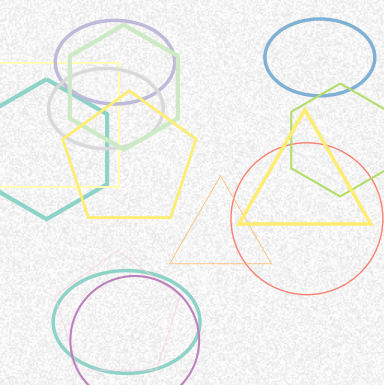[{"shape": "hexagon", "thickness": 3, "radius": 0.91, "center": [0.121, 0.612]}, {"shape": "oval", "thickness": 2.5, "radius": 0.95, "center": [0.329, 0.164]}, {"shape": "square", "thickness": 1.5, "radius": 0.8, "center": [0.147, 0.675]}, {"shape": "oval", "thickness": 2.5, "radius": 0.78, "center": [0.299, 0.839]}, {"shape": "circle", "thickness": 1, "radius": 0.99, "center": [0.797, 0.432]}, {"shape": "oval", "thickness": 2.5, "radius": 0.71, "center": [0.831, 0.851]}, {"shape": "triangle", "thickness": 0.5, "radius": 0.76, "center": [0.573, 0.391]}, {"shape": "hexagon", "thickness": 1.5, "radius": 0.73, "center": [0.883, 0.636]}, {"shape": "pentagon", "thickness": 0.5, "radius": 0.86, "center": [0.305, 0.178]}, {"shape": "oval", "thickness": 2.5, "radius": 0.74, "center": [0.275, 0.718]}, {"shape": "circle", "thickness": 1.5, "radius": 0.84, "center": [0.35, 0.116]}, {"shape": "hexagon", "thickness": 3, "radius": 0.81, "center": [0.322, 0.773]}, {"shape": "triangle", "thickness": 2.5, "radius": 0.99, "center": [0.792, 0.517]}, {"shape": "pentagon", "thickness": 2, "radius": 0.91, "center": [0.336, 0.582]}]